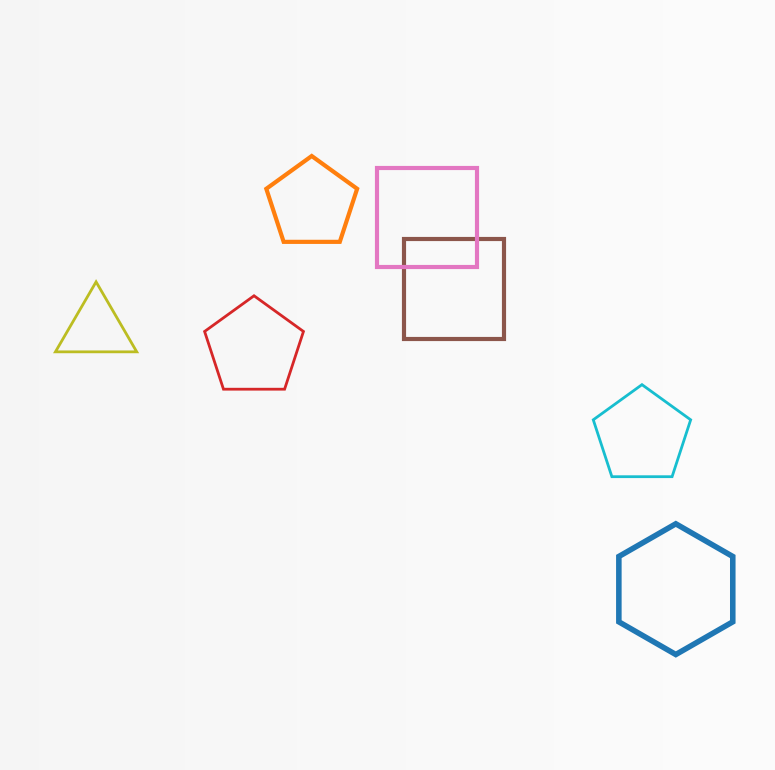[{"shape": "hexagon", "thickness": 2, "radius": 0.42, "center": [0.872, 0.235]}, {"shape": "pentagon", "thickness": 1.5, "radius": 0.31, "center": [0.402, 0.736]}, {"shape": "pentagon", "thickness": 1, "radius": 0.34, "center": [0.328, 0.549]}, {"shape": "square", "thickness": 1.5, "radius": 0.32, "center": [0.586, 0.625]}, {"shape": "square", "thickness": 1.5, "radius": 0.32, "center": [0.551, 0.717]}, {"shape": "triangle", "thickness": 1, "radius": 0.3, "center": [0.124, 0.573]}, {"shape": "pentagon", "thickness": 1, "radius": 0.33, "center": [0.828, 0.434]}]